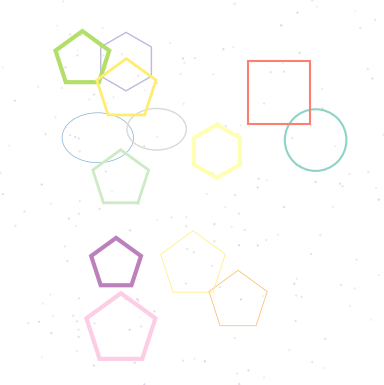[{"shape": "circle", "thickness": 1.5, "radius": 0.4, "center": [0.82, 0.636]}, {"shape": "hexagon", "thickness": 3, "radius": 0.35, "center": [0.563, 0.607]}, {"shape": "hexagon", "thickness": 1, "radius": 0.38, "center": [0.327, 0.84]}, {"shape": "square", "thickness": 1.5, "radius": 0.41, "center": [0.725, 0.76]}, {"shape": "oval", "thickness": 0.5, "radius": 0.46, "center": [0.254, 0.642]}, {"shape": "pentagon", "thickness": 0.5, "radius": 0.4, "center": [0.618, 0.218]}, {"shape": "pentagon", "thickness": 3, "radius": 0.37, "center": [0.214, 0.846]}, {"shape": "pentagon", "thickness": 3, "radius": 0.47, "center": [0.314, 0.144]}, {"shape": "oval", "thickness": 1, "radius": 0.39, "center": [0.407, 0.664]}, {"shape": "pentagon", "thickness": 3, "radius": 0.34, "center": [0.302, 0.314]}, {"shape": "pentagon", "thickness": 2, "radius": 0.38, "center": [0.314, 0.535]}, {"shape": "pentagon", "thickness": 2, "radius": 0.4, "center": [0.328, 0.767]}, {"shape": "pentagon", "thickness": 0.5, "radius": 0.44, "center": [0.501, 0.313]}]